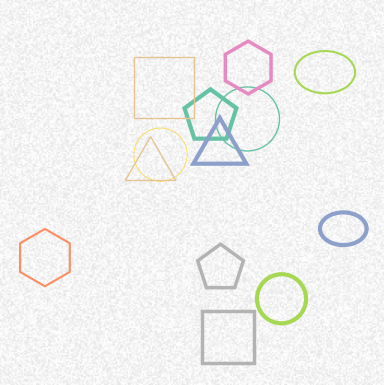[{"shape": "pentagon", "thickness": 3, "radius": 0.35, "center": [0.547, 0.697]}, {"shape": "circle", "thickness": 1, "radius": 0.42, "center": [0.643, 0.691]}, {"shape": "hexagon", "thickness": 1.5, "radius": 0.37, "center": [0.117, 0.331]}, {"shape": "oval", "thickness": 3, "radius": 0.3, "center": [0.892, 0.406]}, {"shape": "triangle", "thickness": 3, "radius": 0.4, "center": [0.571, 0.614]}, {"shape": "hexagon", "thickness": 2.5, "radius": 0.34, "center": [0.645, 0.824]}, {"shape": "oval", "thickness": 1.5, "radius": 0.39, "center": [0.844, 0.813]}, {"shape": "circle", "thickness": 3, "radius": 0.32, "center": [0.731, 0.224]}, {"shape": "circle", "thickness": 0.5, "radius": 0.35, "center": [0.417, 0.598]}, {"shape": "triangle", "thickness": 1, "radius": 0.38, "center": [0.391, 0.569]}, {"shape": "square", "thickness": 1, "radius": 0.4, "center": [0.426, 0.773]}, {"shape": "square", "thickness": 2.5, "radius": 0.34, "center": [0.593, 0.125]}, {"shape": "pentagon", "thickness": 2.5, "radius": 0.31, "center": [0.573, 0.303]}]